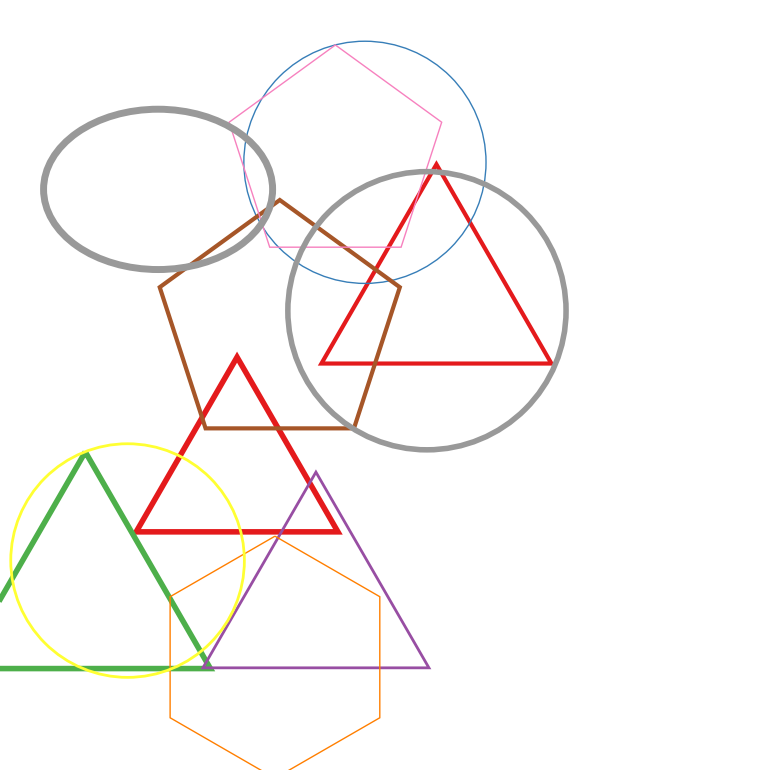[{"shape": "triangle", "thickness": 1.5, "radius": 0.86, "center": [0.567, 0.614]}, {"shape": "triangle", "thickness": 2, "radius": 0.76, "center": [0.308, 0.385]}, {"shape": "circle", "thickness": 0.5, "radius": 0.79, "center": [0.474, 0.789]}, {"shape": "triangle", "thickness": 2, "radius": 0.94, "center": [0.111, 0.226]}, {"shape": "triangle", "thickness": 1, "radius": 0.85, "center": [0.41, 0.217]}, {"shape": "hexagon", "thickness": 0.5, "radius": 0.79, "center": [0.357, 0.146]}, {"shape": "circle", "thickness": 1, "radius": 0.76, "center": [0.166, 0.272]}, {"shape": "pentagon", "thickness": 1.5, "radius": 0.82, "center": [0.363, 0.576]}, {"shape": "pentagon", "thickness": 0.5, "radius": 0.73, "center": [0.436, 0.796]}, {"shape": "circle", "thickness": 2, "radius": 0.9, "center": [0.554, 0.596]}, {"shape": "oval", "thickness": 2.5, "radius": 0.74, "center": [0.205, 0.754]}]